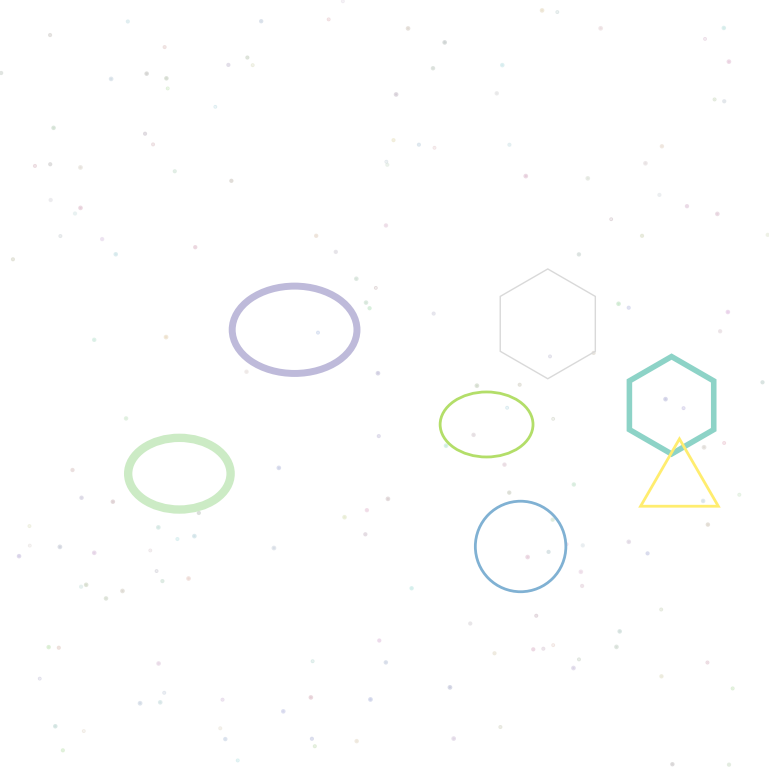[{"shape": "hexagon", "thickness": 2, "radius": 0.32, "center": [0.872, 0.474]}, {"shape": "oval", "thickness": 2.5, "radius": 0.41, "center": [0.383, 0.572]}, {"shape": "circle", "thickness": 1, "radius": 0.29, "center": [0.676, 0.29]}, {"shape": "oval", "thickness": 1, "radius": 0.3, "center": [0.632, 0.449]}, {"shape": "hexagon", "thickness": 0.5, "radius": 0.36, "center": [0.711, 0.579]}, {"shape": "oval", "thickness": 3, "radius": 0.33, "center": [0.233, 0.385]}, {"shape": "triangle", "thickness": 1, "radius": 0.29, "center": [0.882, 0.372]}]